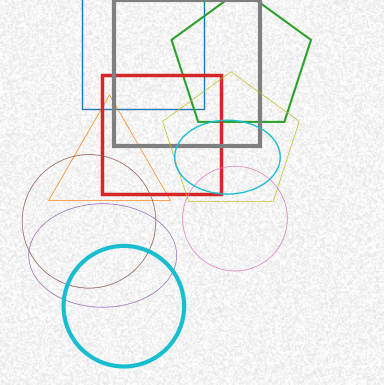[{"shape": "square", "thickness": 1, "radius": 0.79, "center": [0.371, 0.874]}, {"shape": "triangle", "thickness": 0.5, "radius": 0.91, "center": [0.284, 0.571]}, {"shape": "pentagon", "thickness": 1.5, "radius": 0.95, "center": [0.627, 0.837]}, {"shape": "square", "thickness": 2.5, "radius": 0.77, "center": [0.42, 0.651]}, {"shape": "oval", "thickness": 0.5, "radius": 0.96, "center": [0.267, 0.336]}, {"shape": "circle", "thickness": 0.5, "radius": 0.87, "center": [0.231, 0.425]}, {"shape": "circle", "thickness": 0.5, "radius": 0.68, "center": [0.61, 0.432]}, {"shape": "square", "thickness": 3, "radius": 0.95, "center": [0.486, 0.81]}, {"shape": "pentagon", "thickness": 0.5, "radius": 0.93, "center": [0.6, 0.627]}, {"shape": "circle", "thickness": 3, "radius": 0.78, "center": [0.322, 0.205]}, {"shape": "oval", "thickness": 1, "radius": 0.69, "center": [0.591, 0.592]}]